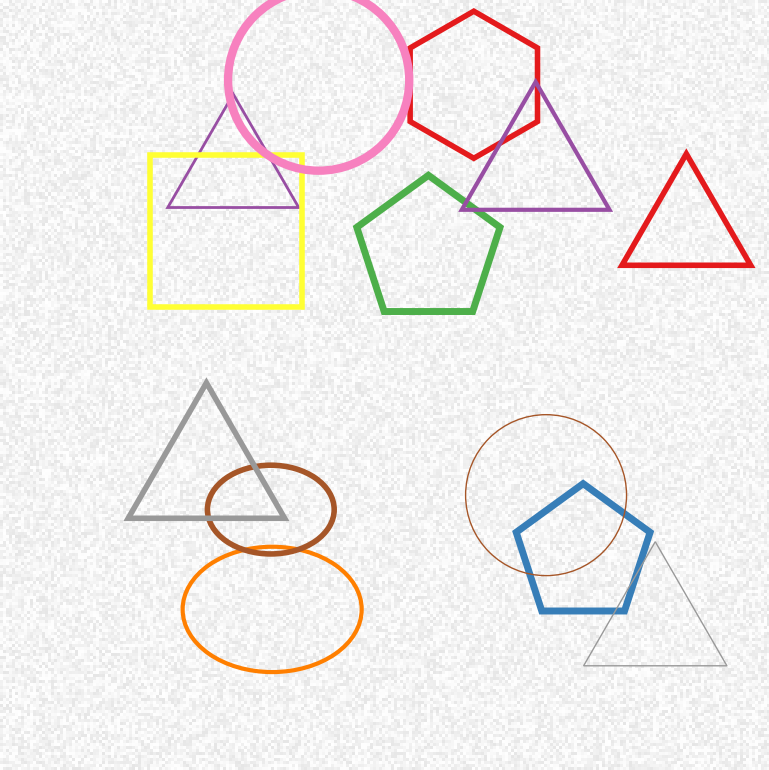[{"shape": "hexagon", "thickness": 2, "radius": 0.48, "center": [0.615, 0.89]}, {"shape": "triangle", "thickness": 2, "radius": 0.48, "center": [0.891, 0.704]}, {"shape": "pentagon", "thickness": 2.5, "radius": 0.46, "center": [0.757, 0.28]}, {"shape": "pentagon", "thickness": 2.5, "radius": 0.49, "center": [0.556, 0.675]}, {"shape": "triangle", "thickness": 1, "radius": 0.49, "center": [0.303, 0.78]}, {"shape": "triangle", "thickness": 1.5, "radius": 0.55, "center": [0.696, 0.783]}, {"shape": "oval", "thickness": 1.5, "radius": 0.58, "center": [0.353, 0.209]}, {"shape": "square", "thickness": 2, "radius": 0.49, "center": [0.293, 0.7]}, {"shape": "oval", "thickness": 2, "radius": 0.41, "center": [0.352, 0.338]}, {"shape": "circle", "thickness": 0.5, "radius": 0.52, "center": [0.709, 0.357]}, {"shape": "circle", "thickness": 3, "radius": 0.59, "center": [0.414, 0.896]}, {"shape": "triangle", "thickness": 2, "radius": 0.59, "center": [0.268, 0.386]}, {"shape": "triangle", "thickness": 0.5, "radius": 0.54, "center": [0.851, 0.189]}]